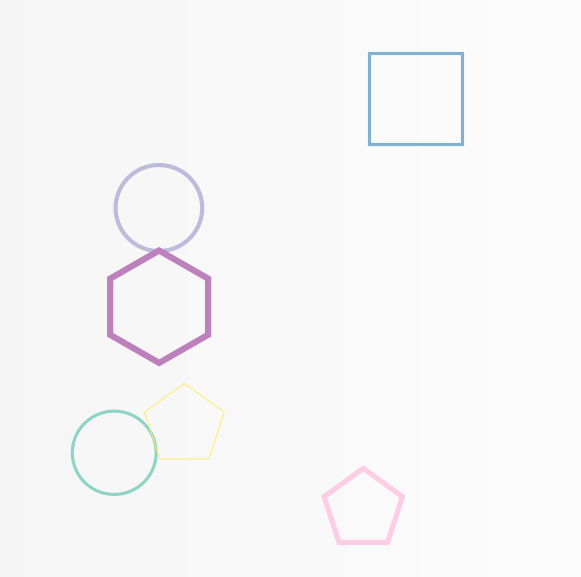[{"shape": "circle", "thickness": 1.5, "radius": 0.36, "center": [0.196, 0.215]}, {"shape": "circle", "thickness": 2, "radius": 0.37, "center": [0.273, 0.639]}, {"shape": "square", "thickness": 1.5, "radius": 0.4, "center": [0.715, 0.828]}, {"shape": "pentagon", "thickness": 2.5, "radius": 0.35, "center": [0.625, 0.117]}, {"shape": "hexagon", "thickness": 3, "radius": 0.49, "center": [0.274, 0.468]}, {"shape": "pentagon", "thickness": 0.5, "radius": 0.36, "center": [0.317, 0.263]}]